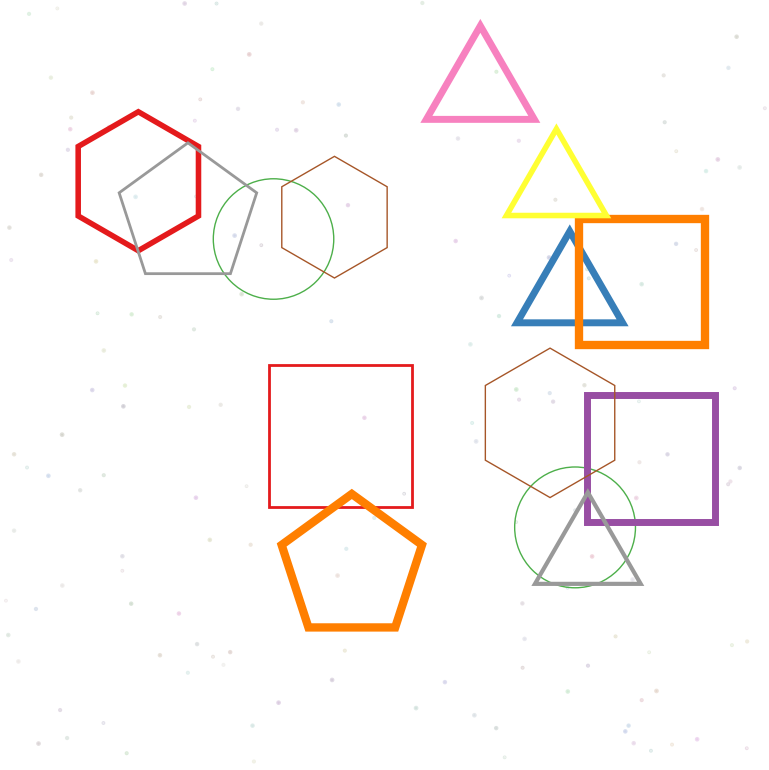[{"shape": "hexagon", "thickness": 2, "radius": 0.45, "center": [0.18, 0.765]}, {"shape": "square", "thickness": 1, "radius": 0.46, "center": [0.443, 0.434]}, {"shape": "triangle", "thickness": 2.5, "radius": 0.4, "center": [0.74, 0.62]}, {"shape": "circle", "thickness": 0.5, "radius": 0.39, "center": [0.747, 0.315]}, {"shape": "circle", "thickness": 0.5, "radius": 0.39, "center": [0.355, 0.69]}, {"shape": "square", "thickness": 2.5, "radius": 0.41, "center": [0.846, 0.405]}, {"shape": "square", "thickness": 3, "radius": 0.41, "center": [0.834, 0.633]}, {"shape": "pentagon", "thickness": 3, "radius": 0.48, "center": [0.457, 0.263]}, {"shape": "triangle", "thickness": 2, "radius": 0.37, "center": [0.723, 0.758]}, {"shape": "hexagon", "thickness": 0.5, "radius": 0.49, "center": [0.714, 0.451]}, {"shape": "hexagon", "thickness": 0.5, "radius": 0.39, "center": [0.434, 0.718]}, {"shape": "triangle", "thickness": 2.5, "radius": 0.4, "center": [0.624, 0.885]}, {"shape": "triangle", "thickness": 1.5, "radius": 0.4, "center": [0.763, 0.281]}, {"shape": "pentagon", "thickness": 1, "radius": 0.47, "center": [0.244, 0.721]}]